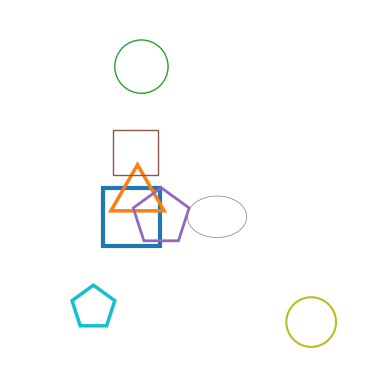[{"shape": "square", "thickness": 3, "radius": 0.37, "center": [0.342, 0.436]}, {"shape": "triangle", "thickness": 2.5, "radius": 0.4, "center": [0.357, 0.492]}, {"shape": "circle", "thickness": 1, "radius": 0.35, "center": [0.367, 0.827]}, {"shape": "pentagon", "thickness": 2, "radius": 0.38, "center": [0.419, 0.436]}, {"shape": "square", "thickness": 1, "radius": 0.29, "center": [0.352, 0.604]}, {"shape": "oval", "thickness": 0.5, "radius": 0.39, "center": [0.564, 0.437]}, {"shape": "circle", "thickness": 1.5, "radius": 0.32, "center": [0.808, 0.163]}, {"shape": "pentagon", "thickness": 2.5, "radius": 0.29, "center": [0.243, 0.201]}]